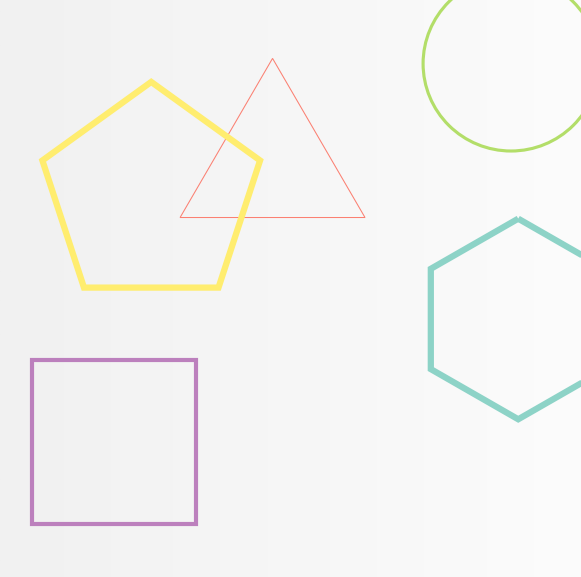[{"shape": "hexagon", "thickness": 3, "radius": 0.87, "center": [0.892, 0.447]}, {"shape": "triangle", "thickness": 0.5, "radius": 0.92, "center": [0.469, 0.714]}, {"shape": "circle", "thickness": 1.5, "radius": 0.76, "center": [0.879, 0.889]}, {"shape": "square", "thickness": 2, "radius": 0.71, "center": [0.197, 0.234]}, {"shape": "pentagon", "thickness": 3, "radius": 0.98, "center": [0.26, 0.66]}]